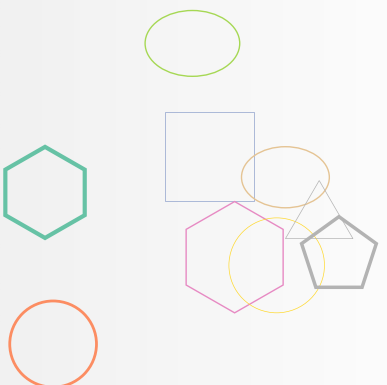[{"shape": "hexagon", "thickness": 3, "radius": 0.59, "center": [0.116, 0.5]}, {"shape": "circle", "thickness": 2, "radius": 0.56, "center": [0.137, 0.106]}, {"shape": "square", "thickness": 0.5, "radius": 0.57, "center": [0.541, 0.593]}, {"shape": "hexagon", "thickness": 1, "radius": 0.72, "center": [0.606, 0.332]}, {"shape": "oval", "thickness": 1, "radius": 0.61, "center": [0.497, 0.887]}, {"shape": "circle", "thickness": 0.5, "radius": 0.62, "center": [0.714, 0.311]}, {"shape": "oval", "thickness": 1, "radius": 0.57, "center": [0.737, 0.54]}, {"shape": "triangle", "thickness": 0.5, "radius": 0.5, "center": [0.824, 0.43]}, {"shape": "pentagon", "thickness": 2.5, "radius": 0.51, "center": [0.875, 0.336]}]